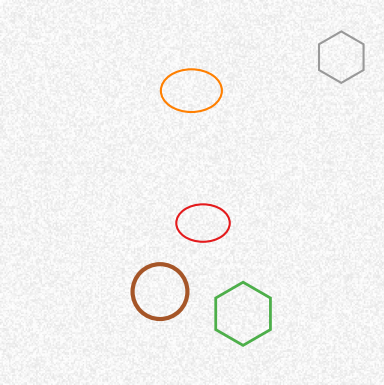[{"shape": "oval", "thickness": 1.5, "radius": 0.35, "center": [0.527, 0.421]}, {"shape": "hexagon", "thickness": 2, "radius": 0.41, "center": [0.631, 0.185]}, {"shape": "oval", "thickness": 1.5, "radius": 0.4, "center": [0.497, 0.765]}, {"shape": "circle", "thickness": 3, "radius": 0.36, "center": [0.416, 0.243]}, {"shape": "hexagon", "thickness": 1.5, "radius": 0.33, "center": [0.886, 0.852]}]